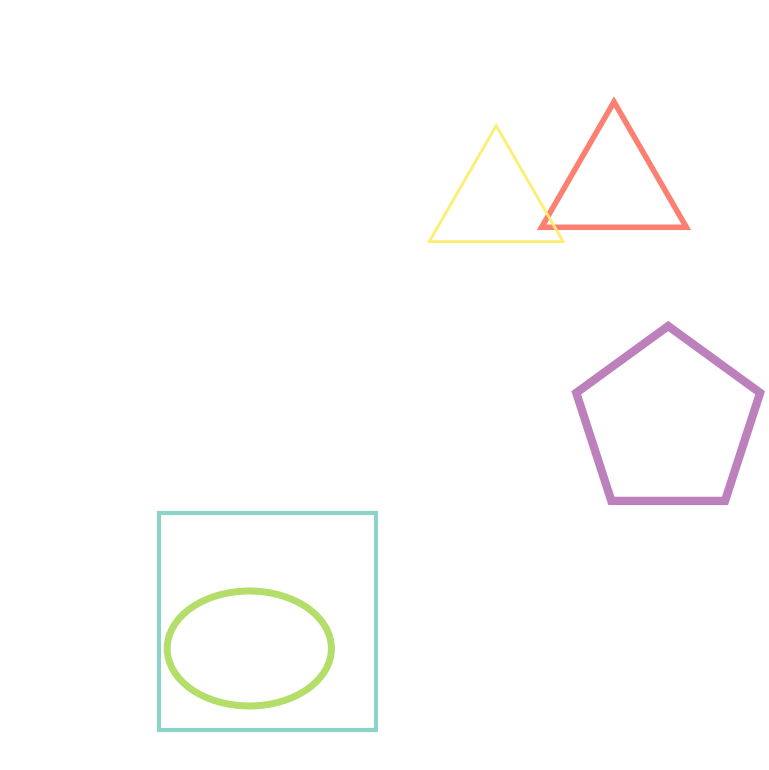[{"shape": "square", "thickness": 1.5, "radius": 0.71, "center": [0.348, 0.193]}, {"shape": "triangle", "thickness": 2, "radius": 0.54, "center": [0.797, 0.759]}, {"shape": "oval", "thickness": 2.5, "radius": 0.53, "center": [0.324, 0.158]}, {"shape": "pentagon", "thickness": 3, "radius": 0.63, "center": [0.868, 0.451]}, {"shape": "triangle", "thickness": 1, "radius": 0.5, "center": [0.644, 0.736]}]